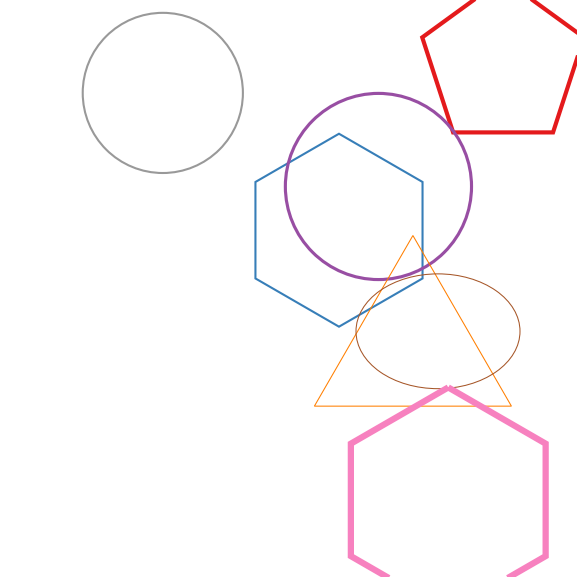[{"shape": "pentagon", "thickness": 2, "radius": 0.74, "center": [0.871, 0.889]}, {"shape": "hexagon", "thickness": 1, "radius": 0.84, "center": [0.587, 0.6]}, {"shape": "circle", "thickness": 1.5, "radius": 0.81, "center": [0.655, 0.676]}, {"shape": "triangle", "thickness": 0.5, "radius": 0.98, "center": [0.715, 0.394]}, {"shape": "oval", "thickness": 0.5, "radius": 0.71, "center": [0.758, 0.426]}, {"shape": "hexagon", "thickness": 3, "radius": 0.97, "center": [0.776, 0.134]}, {"shape": "circle", "thickness": 1, "radius": 0.69, "center": [0.282, 0.838]}]